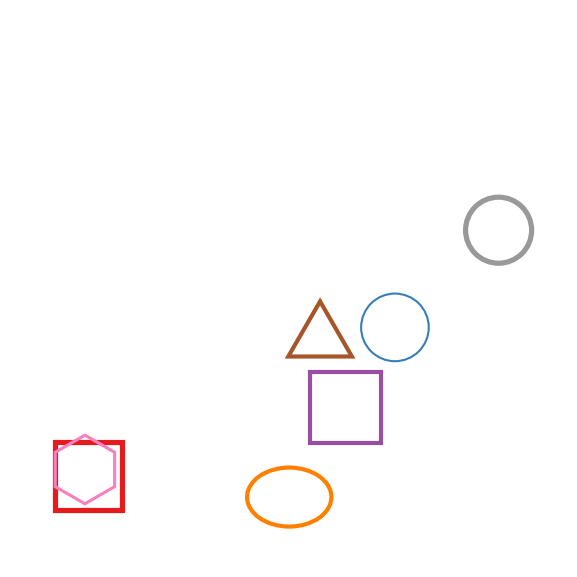[{"shape": "square", "thickness": 2.5, "radius": 0.29, "center": [0.154, 0.175]}, {"shape": "circle", "thickness": 1, "radius": 0.29, "center": [0.684, 0.432]}, {"shape": "square", "thickness": 2, "radius": 0.31, "center": [0.598, 0.293]}, {"shape": "oval", "thickness": 2, "radius": 0.36, "center": [0.501, 0.138]}, {"shape": "triangle", "thickness": 2, "radius": 0.32, "center": [0.554, 0.414]}, {"shape": "hexagon", "thickness": 1.5, "radius": 0.3, "center": [0.147, 0.186]}, {"shape": "circle", "thickness": 2.5, "radius": 0.29, "center": [0.863, 0.601]}]